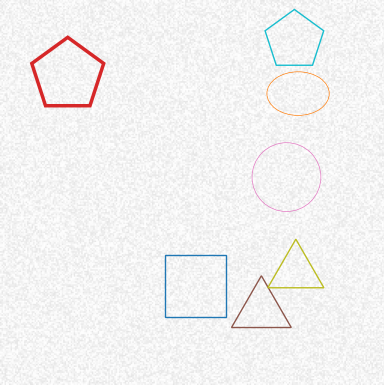[{"shape": "square", "thickness": 1, "radius": 0.4, "center": [0.508, 0.258]}, {"shape": "oval", "thickness": 0.5, "radius": 0.4, "center": [0.774, 0.757]}, {"shape": "pentagon", "thickness": 2.5, "radius": 0.49, "center": [0.176, 0.805]}, {"shape": "triangle", "thickness": 1, "radius": 0.45, "center": [0.679, 0.194]}, {"shape": "circle", "thickness": 0.5, "radius": 0.45, "center": [0.744, 0.54]}, {"shape": "triangle", "thickness": 1, "radius": 0.42, "center": [0.768, 0.295]}, {"shape": "pentagon", "thickness": 1, "radius": 0.4, "center": [0.765, 0.895]}]